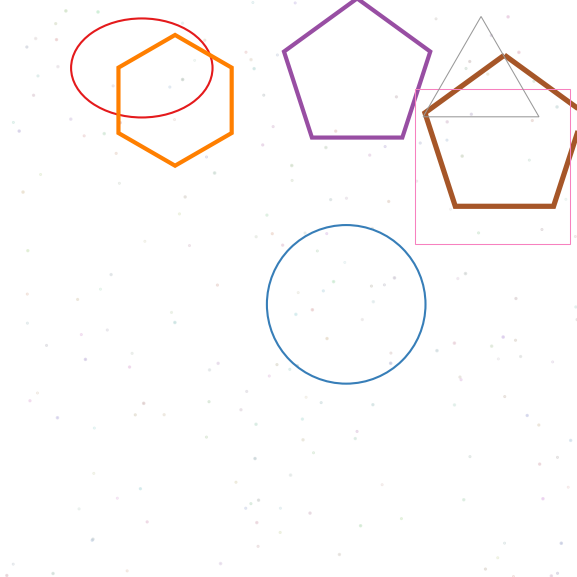[{"shape": "oval", "thickness": 1, "radius": 0.61, "center": [0.246, 0.881]}, {"shape": "circle", "thickness": 1, "radius": 0.69, "center": [0.599, 0.472]}, {"shape": "pentagon", "thickness": 2, "radius": 0.67, "center": [0.618, 0.869]}, {"shape": "hexagon", "thickness": 2, "radius": 0.57, "center": [0.303, 0.825]}, {"shape": "pentagon", "thickness": 2.5, "radius": 0.72, "center": [0.873, 0.759]}, {"shape": "square", "thickness": 0.5, "radius": 0.67, "center": [0.853, 0.711]}, {"shape": "triangle", "thickness": 0.5, "radius": 0.58, "center": [0.833, 0.855]}]